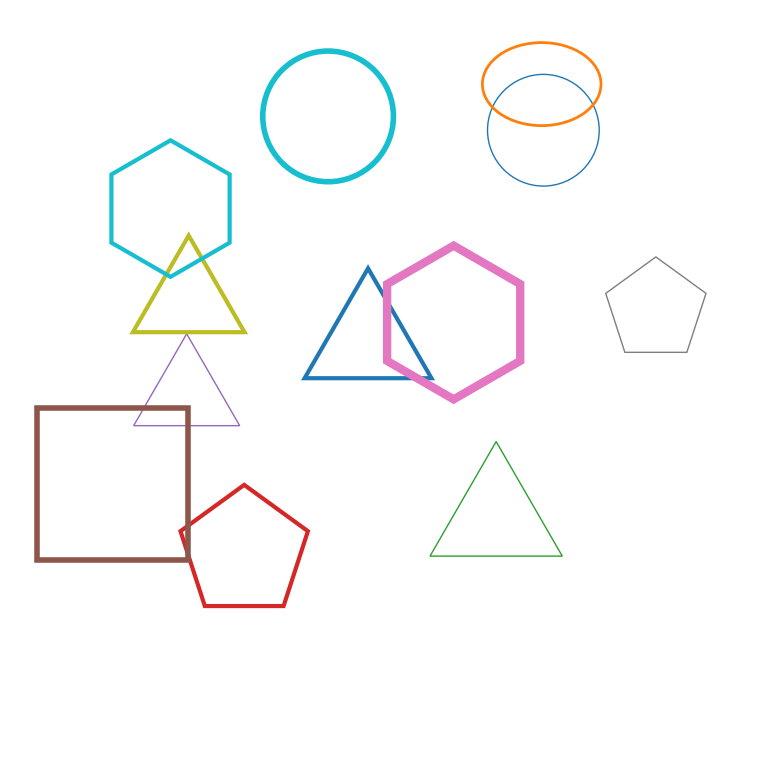[{"shape": "circle", "thickness": 0.5, "radius": 0.36, "center": [0.706, 0.831]}, {"shape": "triangle", "thickness": 1.5, "radius": 0.48, "center": [0.478, 0.556]}, {"shape": "oval", "thickness": 1, "radius": 0.39, "center": [0.703, 0.891]}, {"shape": "triangle", "thickness": 0.5, "radius": 0.5, "center": [0.644, 0.327]}, {"shape": "pentagon", "thickness": 1.5, "radius": 0.43, "center": [0.317, 0.283]}, {"shape": "triangle", "thickness": 0.5, "radius": 0.4, "center": [0.242, 0.487]}, {"shape": "square", "thickness": 2, "radius": 0.49, "center": [0.146, 0.372]}, {"shape": "hexagon", "thickness": 3, "radius": 0.5, "center": [0.589, 0.581]}, {"shape": "pentagon", "thickness": 0.5, "radius": 0.34, "center": [0.852, 0.598]}, {"shape": "triangle", "thickness": 1.5, "radius": 0.42, "center": [0.245, 0.61]}, {"shape": "hexagon", "thickness": 1.5, "radius": 0.44, "center": [0.221, 0.729]}, {"shape": "circle", "thickness": 2, "radius": 0.42, "center": [0.426, 0.849]}]